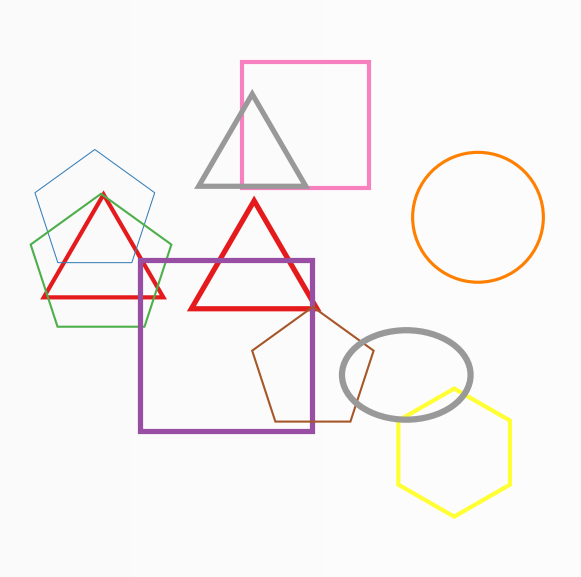[{"shape": "triangle", "thickness": 2.5, "radius": 0.62, "center": [0.437, 0.527]}, {"shape": "triangle", "thickness": 2, "radius": 0.59, "center": [0.178, 0.544]}, {"shape": "pentagon", "thickness": 0.5, "radius": 0.54, "center": [0.163, 0.632]}, {"shape": "pentagon", "thickness": 1, "radius": 0.64, "center": [0.174, 0.536]}, {"shape": "square", "thickness": 2.5, "radius": 0.74, "center": [0.389, 0.4]}, {"shape": "circle", "thickness": 1.5, "radius": 0.56, "center": [0.822, 0.623]}, {"shape": "hexagon", "thickness": 2, "radius": 0.55, "center": [0.781, 0.215]}, {"shape": "pentagon", "thickness": 1, "radius": 0.55, "center": [0.538, 0.358]}, {"shape": "square", "thickness": 2, "radius": 0.54, "center": [0.526, 0.783]}, {"shape": "oval", "thickness": 3, "radius": 0.55, "center": [0.699, 0.35]}, {"shape": "triangle", "thickness": 2.5, "radius": 0.53, "center": [0.434, 0.73]}]